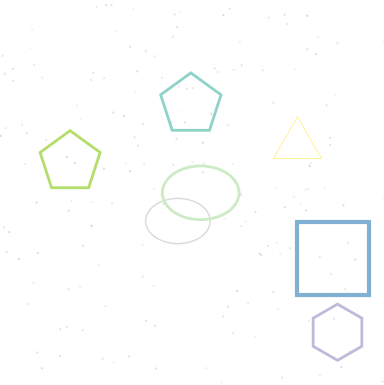[{"shape": "pentagon", "thickness": 2, "radius": 0.41, "center": [0.496, 0.728]}, {"shape": "hexagon", "thickness": 2, "radius": 0.37, "center": [0.877, 0.137]}, {"shape": "square", "thickness": 3, "radius": 0.47, "center": [0.866, 0.328]}, {"shape": "pentagon", "thickness": 2, "radius": 0.41, "center": [0.182, 0.579]}, {"shape": "oval", "thickness": 1, "radius": 0.42, "center": [0.462, 0.426]}, {"shape": "oval", "thickness": 2, "radius": 0.5, "center": [0.521, 0.499]}, {"shape": "triangle", "thickness": 0.5, "radius": 0.36, "center": [0.773, 0.624]}]